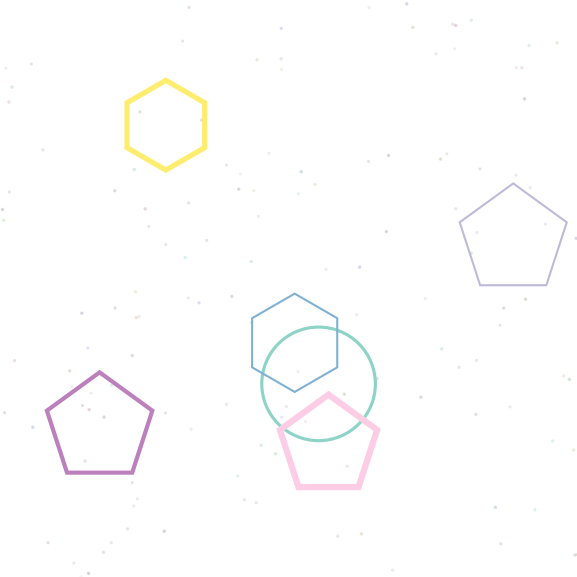[{"shape": "circle", "thickness": 1.5, "radius": 0.49, "center": [0.552, 0.334]}, {"shape": "pentagon", "thickness": 1, "radius": 0.49, "center": [0.889, 0.584]}, {"shape": "hexagon", "thickness": 1, "radius": 0.43, "center": [0.51, 0.406]}, {"shape": "pentagon", "thickness": 3, "radius": 0.44, "center": [0.569, 0.227]}, {"shape": "pentagon", "thickness": 2, "radius": 0.48, "center": [0.172, 0.258]}, {"shape": "hexagon", "thickness": 2.5, "radius": 0.39, "center": [0.287, 0.782]}]